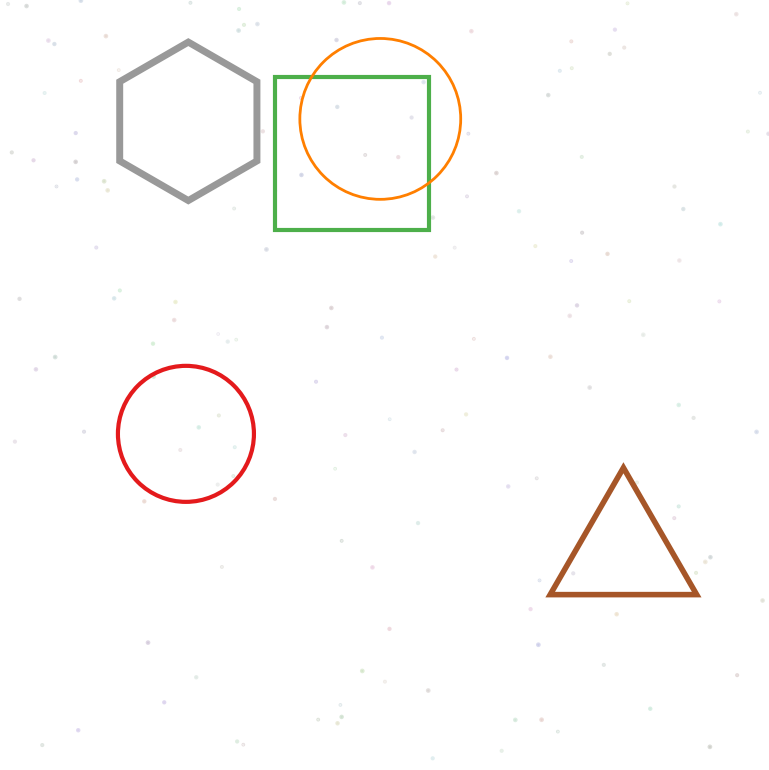[{"shape": "circle", "thickness": 1.5, "radius": 0.44, "center": [0.241, 0.437]}, {"shape": "square", "thickness": 1.5, "radius": 0.5, "center": [0.457, 0.801]}, {"shape": "circle", "thickness": 1, "radius": 0.52, "center": [0.494, 0.846]}, {"shape": "triangle", "thickness": 2, "radius": 0.55, "center": [0.81, 0.283]}, {"shape": "hexagon", "thickness": 2.5, "radius": 0.51, "center": [0.245, 0.842]}]